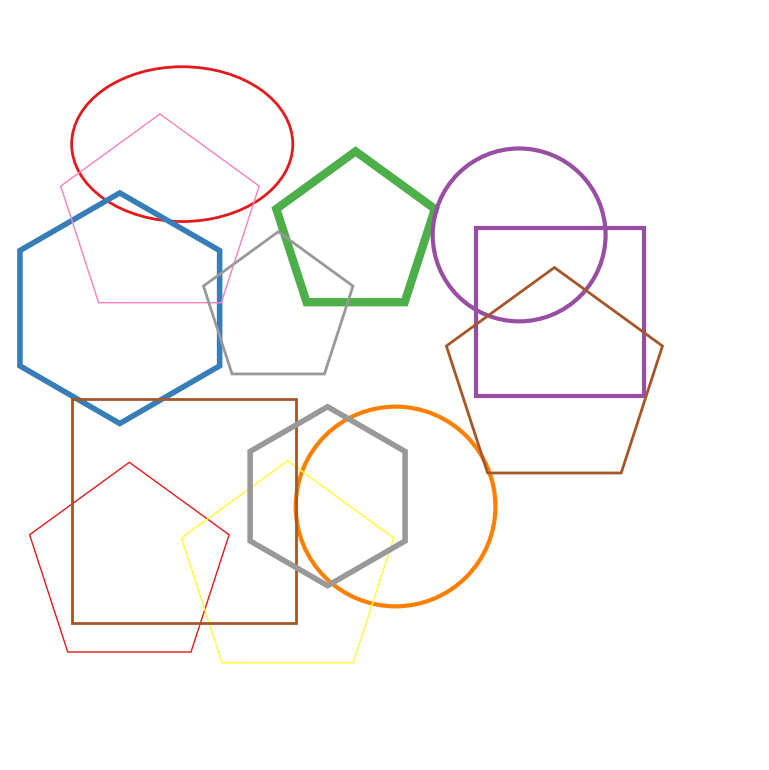[{"shape": "oval", "thickness": 1, "radius": 0.72, "center": [0.237, 0.813]}, {"shape": "pentagon", "thickness": 0.5, "radius": 0.68, "center": [0.168, 0.263]}, {"shape": "hexagon", "thickness": 2, "radius": 0.75, "center": [0.156, 0.6]}, {"shape": "pentagon", "thickness": 3, "radius": 0.54, "center": [0.462, 0.695]}, {"shape": "square", "thickness": 1.5, "radius": 0.54, "center": [0.727, 0.595]}, {"shape": "circle", "thickness": 1.5, "radius": 0.56, "center": [0.674, 0.695]}, {"shape": "circle", "thickness": 1.5, "radius": 0.65, "center": [0.514, 0.342]}, {"shape": "pentagon", "thickness": 0.5, "radius": 0.72, "center": [0.374, 0.257]}, {"shape": "pentagon", "thickness": 1, "radius": 0.74, "center": [0.72, 0.505]}, {"shape": "square", "thickness": 1, "radius": 0.73, "center": [0.239, 0.336]}, {"shape": "pentagon", "thickness": 0.5, "radius": 0.68, "center": [0.208, 0.716]}, {"shape": "hexagon", "thickness": 2, "radius": 0.58, "center": [0.425, 0.356]}, {"shape": "pentagon", "thickness": 1, "radius": 0.51, "center": [0.361, 0.597]}]